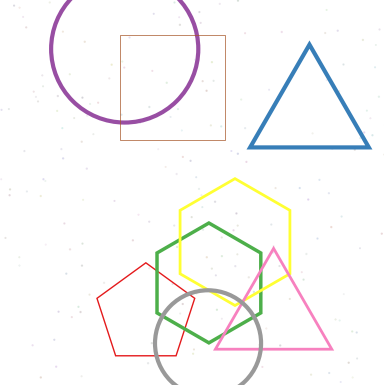[{"shape": "pentagon", "thickness": 1, "radius": 0.67, "center": [0.379, 0.184]}, {"shape": "triangle", "thickness": 3, "radius": 0.89, "center": [0.804, 0.706]}, {"shape": "hexagon", "thickness": 2.5, "radius": 0.78, "center": [0.543, 0.265]}, {"shape": "circle", "thickness": 3, "radius": 0.96, "center": [0.324, 0.873]}, {"shape": "hexagon", "thickness": 2, "radius": 0.82, "center": [0.61, 0.371]}, {"shape": "square", "thickness": 0.5, "radius": 0.69, "center": [0.448, 0.773]}, {"shape": "triangle", "thickness": 2, "radius": 0.87, "center": [0.711, 0.18]}, {"shape": "circle", "thickness": 3, "radius": 0.69, "center": [0.54, 0.108]}]